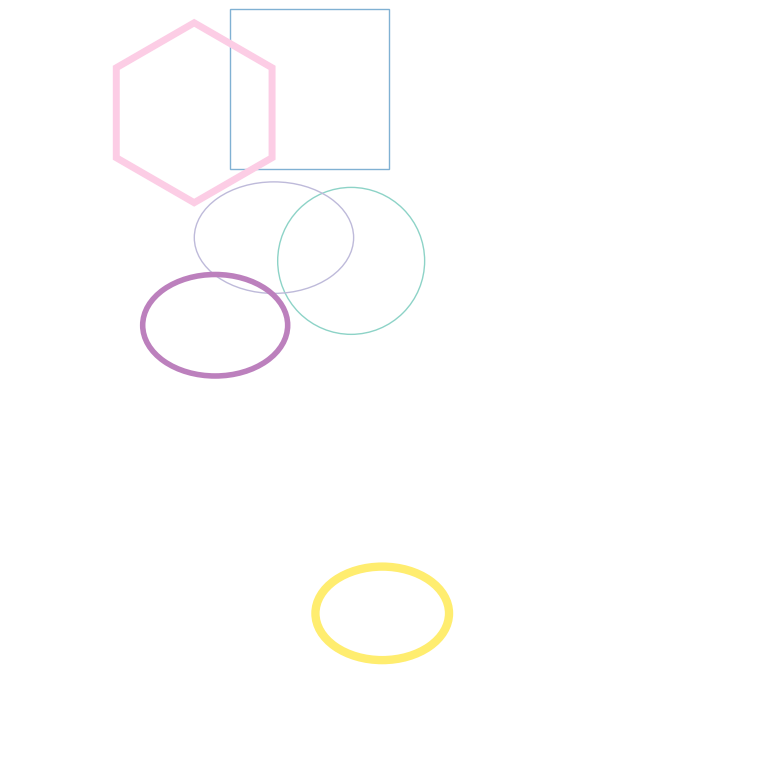[{"shape": "circle", "thickness": 0.5, "radius": 0.48, "center": [0.456, 0.661]}, {"shape": "oval", "thickness": 0.5, "radius": 0.52, "center": [0.356, 0.691]}, {"shape": "square", "thickness": 0.5, "radius": 0.52, "center": [0.402, 0.884]}, {"shape": "hexagon", "thickness": 2.5, "radius": 0.58, "center": [0.252, 0.854]}, {"shape": "oval", "thickness": 2, "radius": 0.47, "center": [0.279, 0.578]}, {"shape": "oval", "thickness": 3, "radius": 0.43, "center": [0.496, 0.203]}]